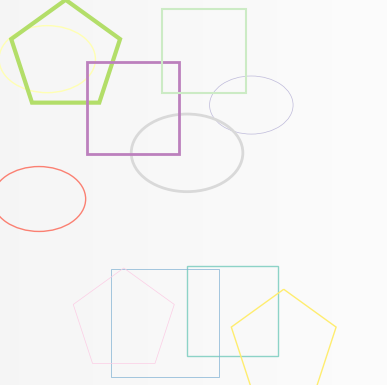[{"shape": "square", "thickness": 1, "radius": 0.59, "center": [0.6, 0.192]}, {"shape": "oval", "thickness": 1, "radius": 0.62, "center": [0.122, 0.846]}, {"shape": "oval", "thickness": 0.5, "radius": 0.54, "center": [0.649, 0.727]}, {"shape": "oval", "thickness": 1, "radius": 0.6, "center": [0.101, 0.483]}, {"shape": "square", "thickness": 0.5, "radius": 0.7, "center": [0.425, 0.161]}, {"shape": "pentagon", "thickness": 3, "radius": 0.74, "center": [0.169, 0.853]}, {"shape": "pentagon", "thickness": 0.5, "radius": 0.69, "center": [0.319, 0.167]}, {"shape": "oval", "thickness": 2, "radius": 0.72, "center": [0.483, 0.603]}, {"shape": "square", "thickness": 2, "radius": 0.6, "center": [0.343, 0.72]}, {"shape": "square", "thickness": 1.5, "radius": 0.54, "center": [0.527, 0.867]}, {"shape": "pentagon", "thickness": 1, "radius": 0.71, "center": [0.732, 0.106]}]